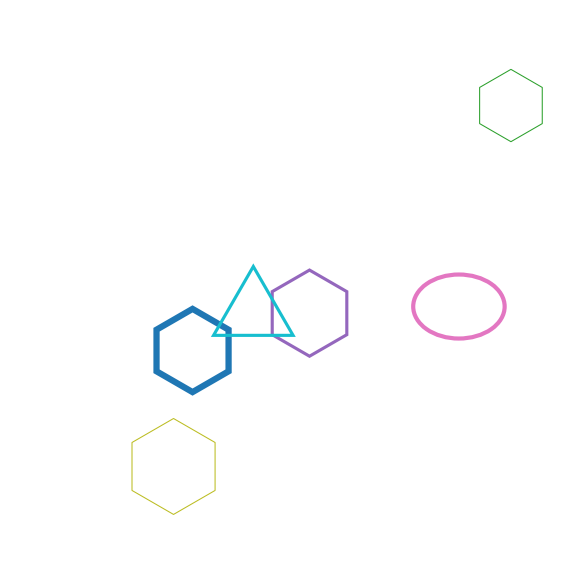[{"shape": "hexagon", "thickness": 3, "radius": 0.36, "center": [0.333, 0.392]}, {"shape": "hexagon", "thickness": 0.5, "radius": 0.31, "center": [0.885, 0.816]}, {"shape": "hexagon", "thickness": 1.5, "radius": 0.37, "center": [0.536, 0.457]}, {"shape": "oval", "thickness": 2, "radius": 0.4, "center": [0.795, 0.468]}, {"shape": "hexagon", "thickness": 0.5, "radius": 0.42, "center": [0.301, 0.191]}, {"shape": "triangle", "thickness": 1.5, "radius": 0.4, "center": [0.439, 0.458]}]